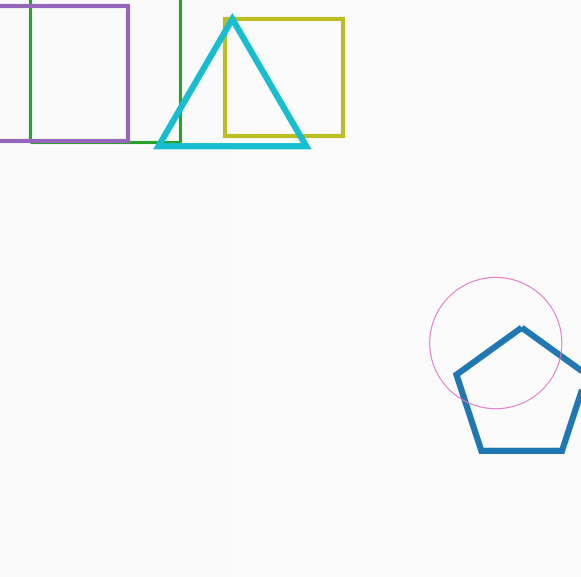[{"shape": "pentagon", "thickness": 3, "radius": 0.59, "center": [0.898, 0.314]}, {"shape": "square", "thickness": 1.5, "radius": 0.64, "center": [0.181, 0.883]}, {"shape": "square", "thickness": 2, "radius": 0.58, "center": [0.103, 0.872]}, {"shape": "circle", "thickness": 0.5, "radius": 0.57, "center": [0.853, 0.405]}, {"shape": "square", "thickness": 2, "radius": 0.51, "center": [0.489, 0.865]}, {"shape": "triangle", "thickness": 3, "radius": 0.73, "center": [0.4, 0.819]}]